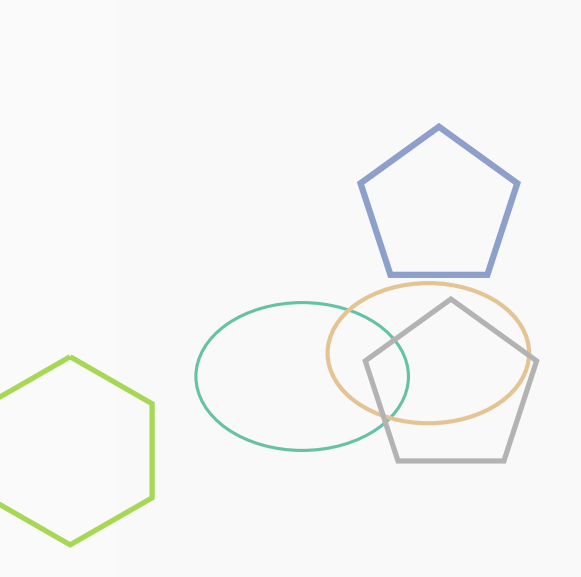[{"shape": "oval", "thickness": 1.5, "radius": 0.91, "center": [0.52, 0.347]}, {"shape": "pentagon", "thickness": 3, "radius": 0.71, "center": [0.755, 0.638]}, {"shape": "hexagon", "thickness": 2.5, "radius": 0.81, "center": [0.121, 0.219]}, {"shape": "oval", "thickness": 2, "radius": 0.87, "center": [0.737, 0.388]}, {"shape": "pentagon", "thickness": 2.5, "radius": 0.77, "center": [0.776, 0.326]}]